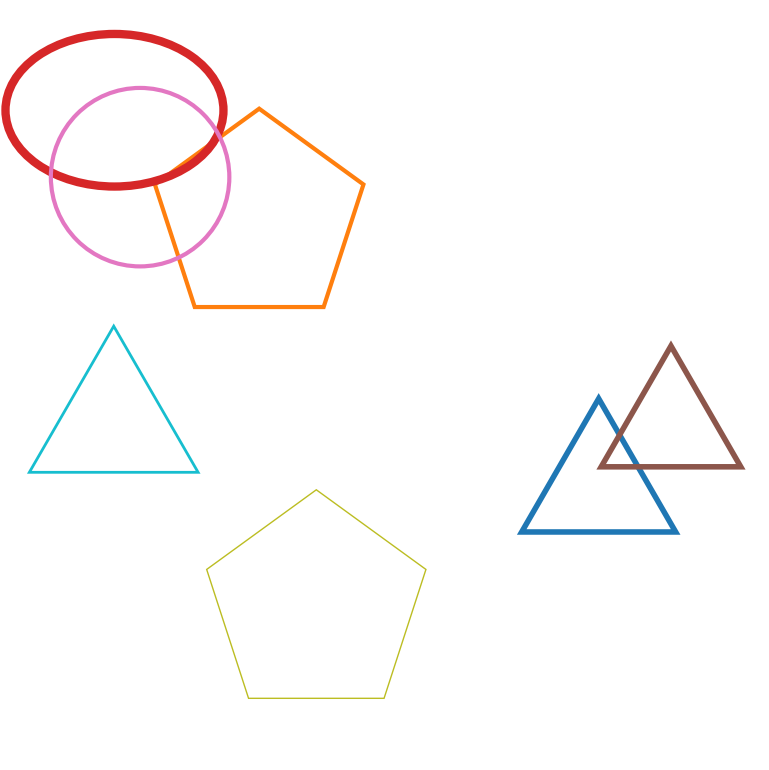[{"shape": "triangle", "thickness": 2, "radius": 0.58, "center": [0.778, 0.367]}, {"shape": "pentagon", "thickness": 1.5, "radius": 0.71, "center": [0.337, 0.716]}, {"shape": "oval", "thickness": 3, "radius": 0.71, "center": [0.149, 0.857]}, {"shape": "triangle", "thickness": 2, "radius": 0.52, "center": [0.871, 0.446]}, {"shape": "circle", "thickness": 1.5, "radius": 0.58, "center": [0.182, 0.77]}, {"shape": "pentagon", "thickness": 0.5, "radius": 0.75, "center": [0.411, 0.214]}, {"shape": "triangle", "thickness": 1, "radius": 0.63, "center": [0.148, 0.45]}]